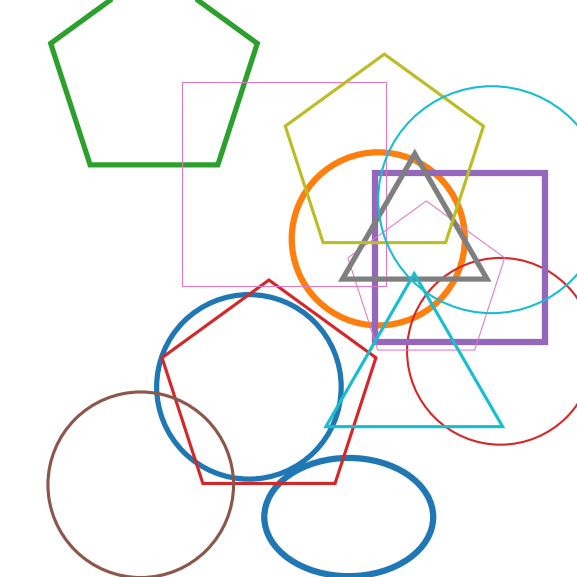[{"shape": "oval", "thickness": 3, "radius": 0.73, "center": [0.604, 0.104]}, {"shape": "circle", "thickness": 2.5, "radius": 0.8, "center": [0.431, 0.329]}, {"shape": "circle", "thickness": 3, "radius": 0.75, "center": [0.655, 0.586]}, {"shape": "pentagon", "thickness": 2.5, "radius": 0.94, "center": [0.267, 0.866]}, {"shape": "circle", "thickness": 1, "radius": 0.81, "center": [0.867, 0.391]}, {"shape": "pentagon", "thickness": 1.5, "radius": 0.97, "center": [0.466, 0.32]}, {"shape": "square", "thickness": 3, "radius": 0.73, "center": [0.796, 0.554]}, {"shape": "circle", "thickness": 1.5, "radius": 0.8, "center": [0.244, 0.16]}, {"shape": "square", "thickness": 0.5, "radius": 0.88, "center": [0.492, 0.68]}, {"shape": "pentagon", "thickness": 0.5, "radius": 0.71, "center": [0.738, 0.508]}, {"shape": "triangle", "thickness": 2.5, "radius": 0.72, "center": [0.718, 0.588]}, {"shape": "pentagon", "thickness": 1.5, "radius": 0.9, "center": [0.666, 0.725]}, {"shape": "circle", "thickness": 1, "radius": 0.98, "center": [0.851, 0.653]}, {"shape": "triangle", "thickness": 1.5, "radius": 0.88, "center": [0.717, 0.349]}]